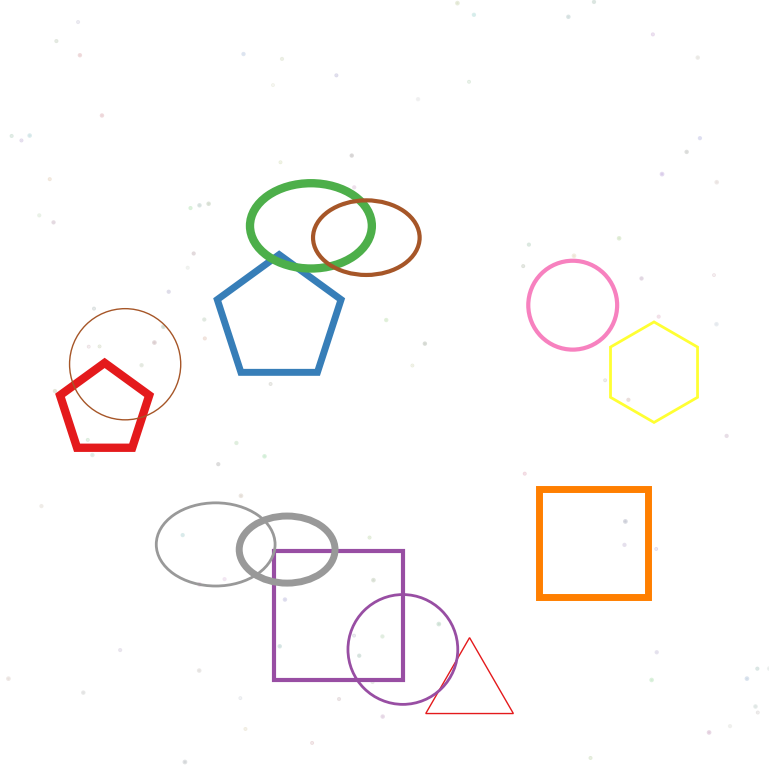[{"shape": "pentagon", "thickness": 3, "radius": 0.3, "center": [0.136, 0.468]}, {"shape": "triangle", "thickness": 0.5, "radius": 0.33, "center": [0.61, 0.106]}, {"shape": "pentagon", "thickness": 2.5, "radius": 0.42, "center": [0.363, 0.585]}, {"shape": "oval", "thickness": 3, "radius": 0.4, "center": [0.404, 0.707]}, {"shape": "square", "thickness": 1.5, "radius": 0.42, "center": [0.44, 0.201]}, {"shape": "circle", "thickness": 1, "radius": 0.36, "center": [0.523, 0.157]}, {"shape": "square", "thickness": 2.5, "radius": 0.35, "center": [0.771, 0.295]}, {"shape": "hexagon", "thickness": 1, "radius": 0.33, "center": [0.849, 0.517]}, {"shape": "oval", "thickness": 1.5, "radius": 0.35, "center": [0.476, 0.691]}, {"shape": "circle", "thickness": 0.5, "radius": 0.36, "center": [0.163, 0.527]}, {"shape": "circle", "thickness": 1.5, "radius": 0.29, "center": [0.744, 0.604]}, {"shape": "oval", "thickness": 1, "radius": 0.39, "center": [0.28, 0.293]}, {"shape": "oval", "thickness": 2.5, "radius": 0.31, "center": [0.373, 0.286]}]